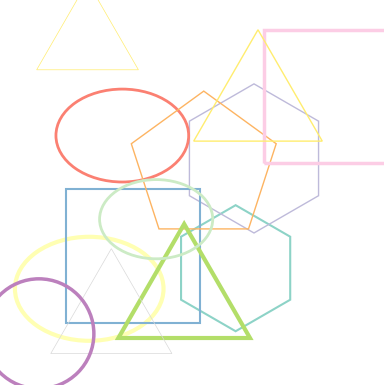[{"shape": "hexagon", "thickness": 1.5, "radius": 0.82, "center": [0.612, 0.303]}, {"shape": "oval", "thickness": 3, "radius": 0.96, "center": [0.232, 0.25]}, {"shape": "hexagon", "thickness": 1, "radius": 0.97, "center": [0.66, 0.588]}, {"shape": "oval", "thickness": 2, "radius": 0.86, "center": [0.318, 0.648]}, {"shape": "square", "thickness": 1.5, "radius": 0.87, "center": [0.346, 0.335]}, {"shape": "pentagon", "thickness": 1, "radius": 0.99, "center": [0.529, 0.565]}, {"shape": "triangle", "thickness": 3, "radius": 0.99, "center": [0.478, 0.221]}, {"shape": "square", "thickness": 2.5, "radius": 0.86, "center": [0.858, 0.75]}, {"shape": "triangle", "thickness": 0.5, "radius": 0.91, "center": [0.289, 0.172]}, {"shape": "circle", "thickness": 2.5, "radius": 0.71, "center": [0.101, 0.133]}, {"shape": "oval", "thickness": 2, "radius": 0.73, "center": [0.406, 0.431]}, {"shape": "triangle", "thickness": 0.5, "radius": 0.76, "center": [0.227, 0.895]}, {"shape": "triangle", "thickness": 1, "radius": 0.96, "center": [0.67, 0.73]}]